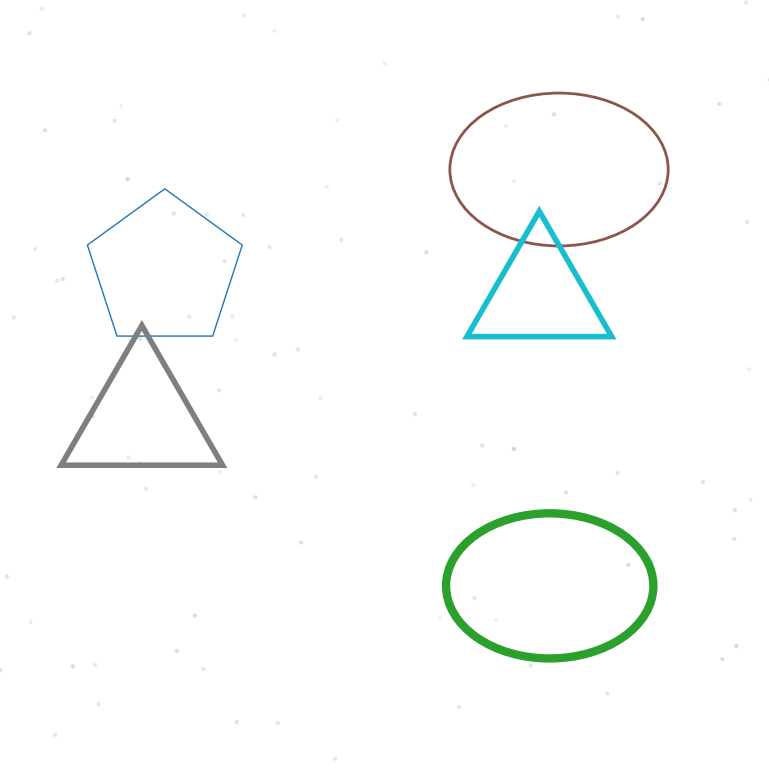[{"shape": "pentagon", "thickness": 0.5, "radius": 0.53, "center": [0.214, 0.649]}, {"shape": "oval", "thickness": 3, "radius": 0.67, "center": [0.714, 0.239]}, {"shape": "oval", "thickness": 1, "radius": 0.71, "center": [0.726, 0.78]}, {"shape": "triangle", "thickness": 2, "radius": 0.61, "center": [0.184, 0.456]}, {"shape": "triangle", "thickness": 2, "radius": 0.54, "center": [0.7, 0.617]}]